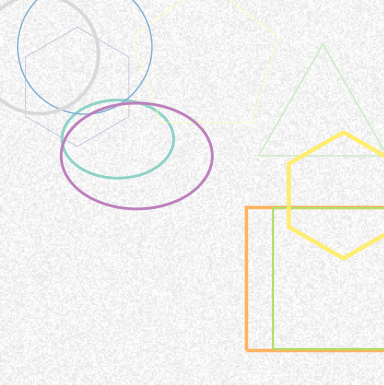[{"shape": "oval", "thickness": 2, "radius": 0.72, "center": [0.306, 0.639]}, {"shape": "pentagon", "thickness": 0.5, "radius": 1.0, "center": [0.535, 0.843]}, {"shape": "hexagon", "thickness": 0.5, "radius": 0.77, "center": [0.201, 0.775]}, {"shape": "circle", "thickness": 1, "radius": 0.87, "center": [0.22, 0.878]}, {"shape": "square", "thickness": 2.5, "radius": 0.93, "center": [0.824, 0.276]}, {"shape": "square", "thickness": 1.5, "radius": 0.91, "center": [0.892, 0.277]}, {"shape": "circle", "thickness": 2.5, "radius": 0.77, "center": [0.101, 0.859]}, {"shape": "oval", "thickness": 2, "radius": 0.98, "center": [0.355, 0.595]}, {"shape": "triangle", "thickness": 1, "radius": 0.97, "center": [0.839, 0.692]}, {"shape": "hexagon", "thickness": 3, "radius": 0.82, "center": [0.892, 0.493]}]